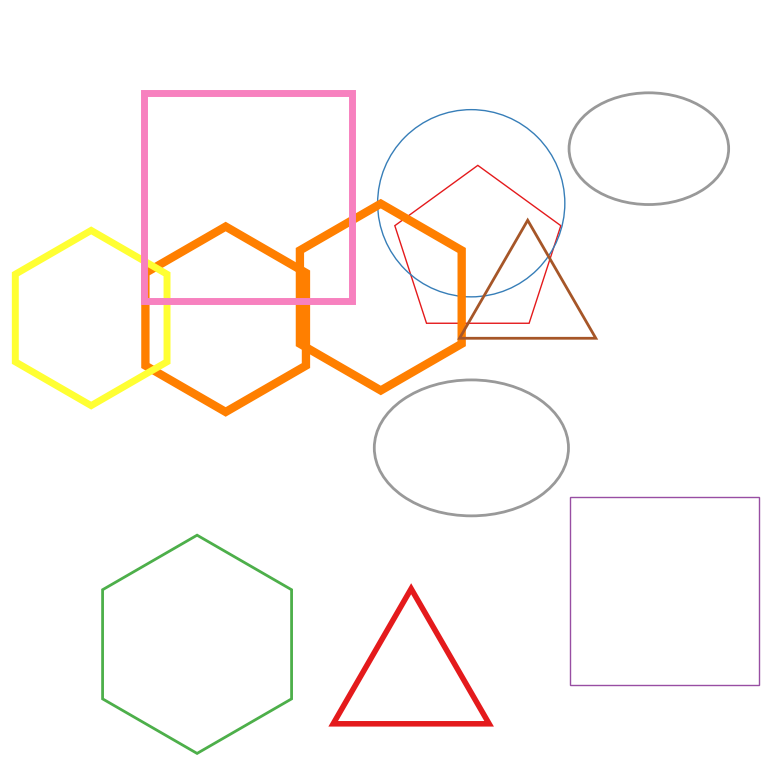[{"shape": "triangle", "thickness": 2, "radius": 0.58, "center": [0.534, 0.118]}, {"shape": "pentagon", "thickness": 0.5, "radius": 0.57, "center": [0.621, 0.672]}, {"shape": "circle", "thickness": 0.5, "radius": 0.61, "center": [0.612, 0.736]}, {"shape": "hexagon", "thickness": 1, "radius": 0.71, "center": [0.256, 0.163]}, {"shape": "square", "thickness": 0.5, "radius": 0.61, "center": [0.863, 0.232]}, {"shape": "hexagon", "thickness": 3, "radius": 0.61, "center": [0.495, 0.614]}, {"shape": "hexagon", "thickness": 3, "radius": 0.6, "center": [0.293, 0.585]}, {"shape": "hexagon", "thickness": 2.5, "radius": 0.57, "center": [0.118, 0.587]}, {"shape": "triangle", "thickness": 1, "radius": 0.51, "center": [0.685, 0.612]}, {"shape": "square", "thickness": 2.5, "radius": 0.68, "center": [0.322, 0.744]}, {"shape": "oval", "thickness": 1, "radius": 0.63, "center": [0.612, 0.418]}, {"shape": "oval", "thickness": 1, "radius": 0.52, "center": [0.843, 0.807]}]